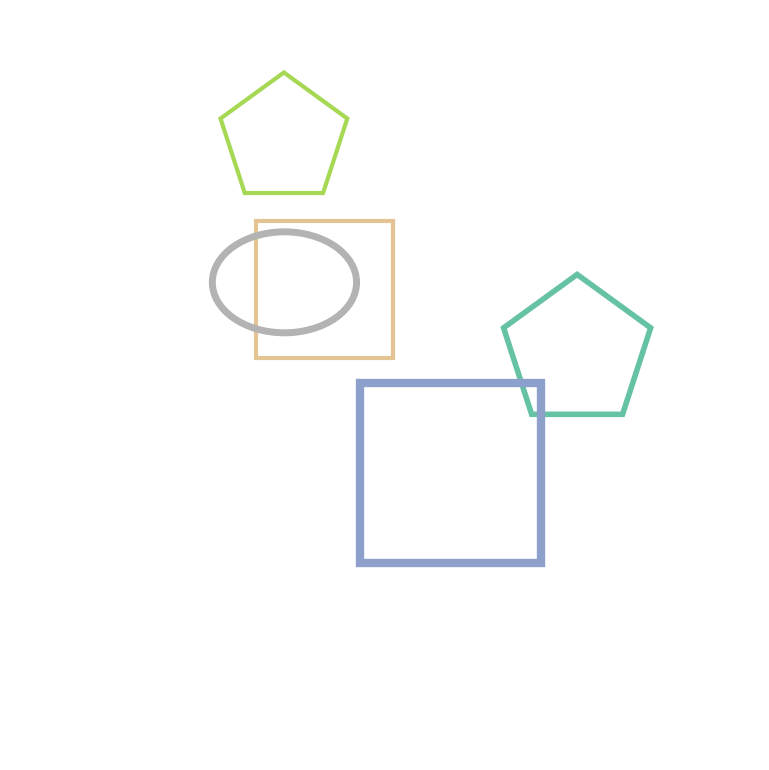[{"shape": "pentagon", "thickness": 2, "radius": 0.5, "center": [0.75, 0.543]}, {"shape": "square", "thickness": 3, "radius": 0.59, "center": [0.585, 0.386]}, {"shape": "pentagon", "thickness": 1.5, "radius": 0.43, "center": [0.369, 0.819]}, {"shape": "square", "thickness": 1.5, "radius": 0.44, "center": [0.422, 0.624]}, {"shape": "oval", "thickness": 2.5, "radius": 0.47, "center": [0.369, 0.633]}]